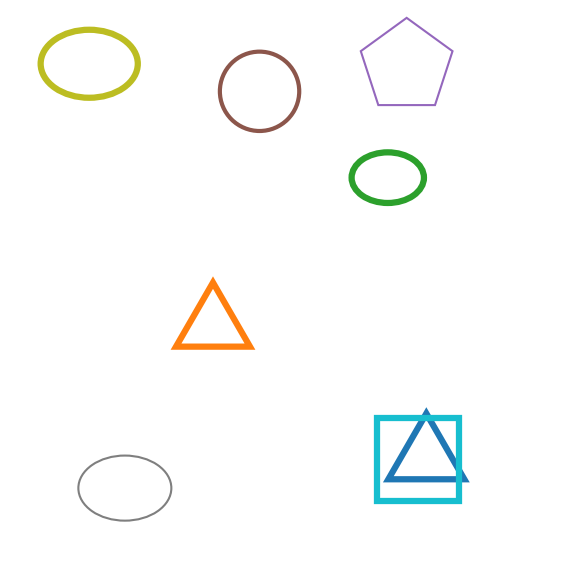[{"shape": "triangle", "thickness": 3, "radius": 0.38, "center": [0.738, 0.207]}, {"shape": "triangle", "thickness": 3, "radius": 0.37, "center": [0.369, 0.436]}, {"shape": "oval", "thickness": 3, "radius": 0.31, "center": [0.671, 0.691]}, {"shape": "pentagon", "thickness": 1, "radius": 0.42, "center": [0.704, 0.885]}, {"shape": "circle", "thickness": 2, "radius": 0.34, "center": [0.449, 0.841]}, {"shape": "oval", "thickness": 1, "radius": 0.4, "center": [0.216, 0.154]}, {"shape": "oval", "thickness": 3, "radius": 0.42, "center": [0.155, 0.889]}, {"shape": "square", "thickness": 3, "radius": 0.36, "center": [0.724, 0.204]}]